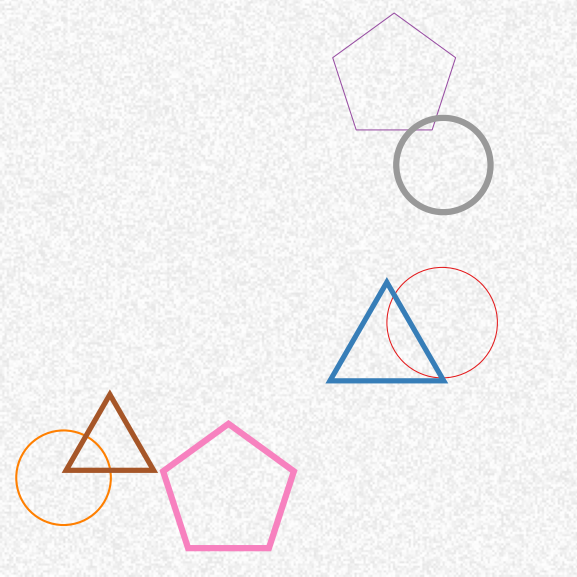[{"shape": "circle", "thickness": 0.5, "radius": 0.48, "center": [0.766, 0.44]}, {"shape": "triangle", "thickness": 2.5, "radius": 0.57, "center": [0.67, 0.397]}, {"shape": "pentagon", "thickness": 0.5, "radius": 0.56, "center": [0.683, 0.865]}, {"shape": "circle", "thickness": 1, "radius": 0.41, "center": [0.11, 0.172]}, {"shape": "triangle", "thickness": 2.5, "radius": 0.44, "center": [0.19, 0.228]}, {"shape": "pentagon", "thickness": 3, "radius": 0.6, "center": [0.396, 0.146]}, {"shape": "circle", "thickness": 3, "radius": 0.41, "center": [0.768, 0.713]}]